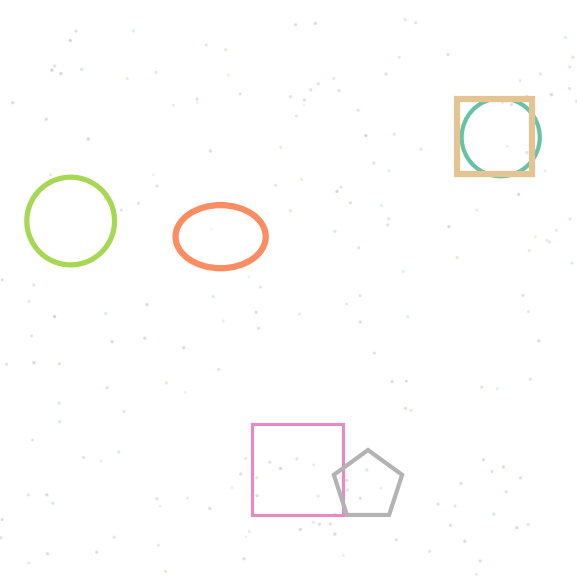[{"shape": "circle", "thickness": 2, "radius": 0.34, "center": [0.867, 0.761]}, {"shape": "oval", "thickness": 3, "radius": 0.39, "center": [0.382, 0.589]}, {"shape": "square", "thickness": 1.5, "radius": 0.39, "center": [0.515, 0.186]}, {"shape": "circle", "thickness": 2.5, "radius": 0.38, "center": [0.122, 0.616]}, {"shape": "square", "thickness": 3, "radius": 0.33, "center": [0.856, 0.763]}, {"shape": "pentagon", "thickness": 2, "radius": 0.31, "center": [0.637, 0.158]}]